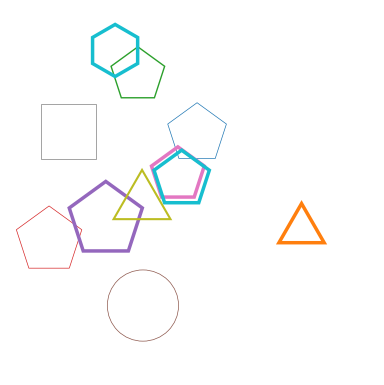[{"shape": "pentagon", "thickness": 0.5, "radius": 0.4, "center": [0.512, 0.653]}, {"shape": "triangle", "thickness": 2.5, "radius": 0.34, "center": [0.783, 0.404]}, {"shape": "pentagon", "thickness": 1, "radius": 0.37, "center": [0.358, 0.805]}, {"shape": "pentagon", "thickness": 0.5, "radius": 0.45, "center": [0.127, 0.376]}, {"shape": "pentagon", "thickness": 2.5, "radius": 0.5, "center": [0.275, 0.429]}, {"shape": "circle", "thickness": 0.5, "radius": 0.46, "center": [0.371, 0.206]}, {"shape": "pentagon", "thickness": 2.5, "radius": 0.36, "center": [0.462, 0.546]}, {"shape": "square", "thickness": 0.5, "radius": 0.36, "center": [0.178, 0.659]}, {"shape": "triangle", "thickness": 1.5, "radius": 0.43, "center": [0.369, 0.473]}, {"shape": "hexagon", "thickness": 2.5, "radius": 0.34, "center": [0.299, 0.869]}, {"shape": "pentagon", "thickness": 2.5, "radius": 0.38, "center": [0.472, 0.535]}]